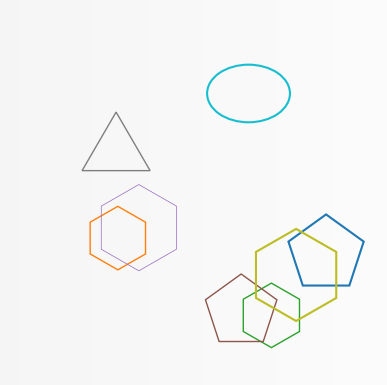[{"shape": "pentagon", "thickness": 1.5, "radius": 0.51, "center": [0.841, 0.341]}, {"shape": "hexagon", "thickness": 1, "radius": 0.41, "center": [0.304, 0.382]}, {"shape": "hexagon", "thickness": 1, "radius": 0.42, "center": [0.7, 0.181]}, {"shape": "hexagon", "thickness": 0.5, "radius": 0.56, "center": [0.358, 0.409]}, {"shape": "pentagon", "thickness": 1, "radius": 0.48, "center": [0.622, 0.191]}, {"shape": "triangle", "thickness": 1, "radius": 0.51, "center": [0.3, 0.607]}, {"shape": "hexagon", "thickness": 1.5, "radius": 0.6, "center": [0.764, 0.286]}, {"shape": "oval", "thickness": 1.5, "radius": 0.53, "center": [0.641, 0.757]}]